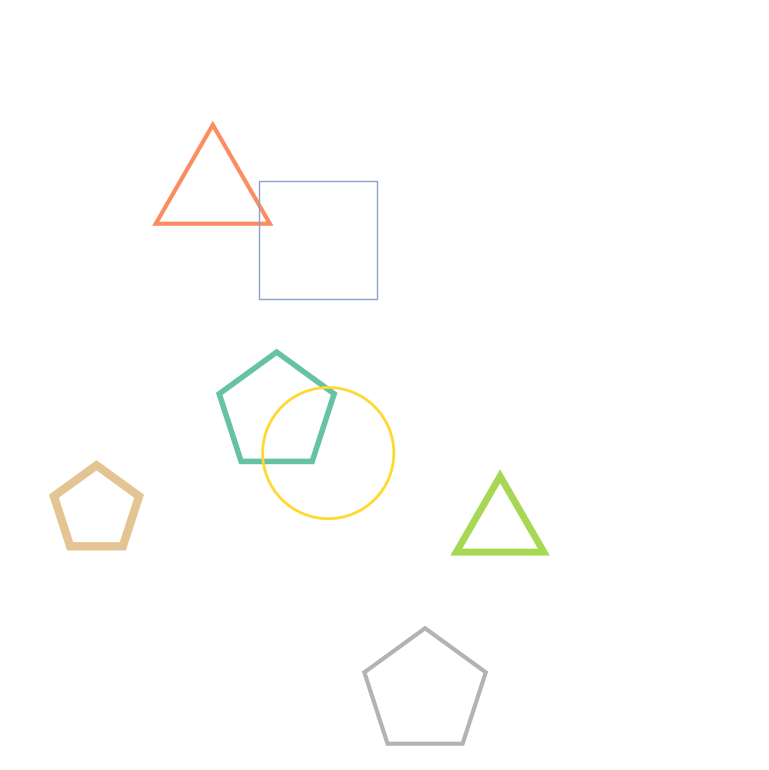[{"shape": "pentagon", "thickness": 2, "radius": 0.39, "center": [0.359, 0.464]}, {"shape": "triangle", "thickness": 1.5, "radius": 0.43, "center": [0.276, 0.752]}, {"shape": "square", "thickness": 0.5, "radius": 0.38, "center": [0.413, 0.688]}, {"shape": "triangle", "thickness": 2.5, "radius": 0.33, "center": [0.649, 0.316]}, {"shape": "circle", "thickness": 1, "radius": 0.43, "center": [0.426, 0.412]}, {"shape": "pentagon", "thickness": 3, "radius": 0.29, "center": [0.125, 0.338]}, {"shape": "pentagon", "thickness": 1.5, "radius": 0.41, "center": [0.552, 0.101]}]